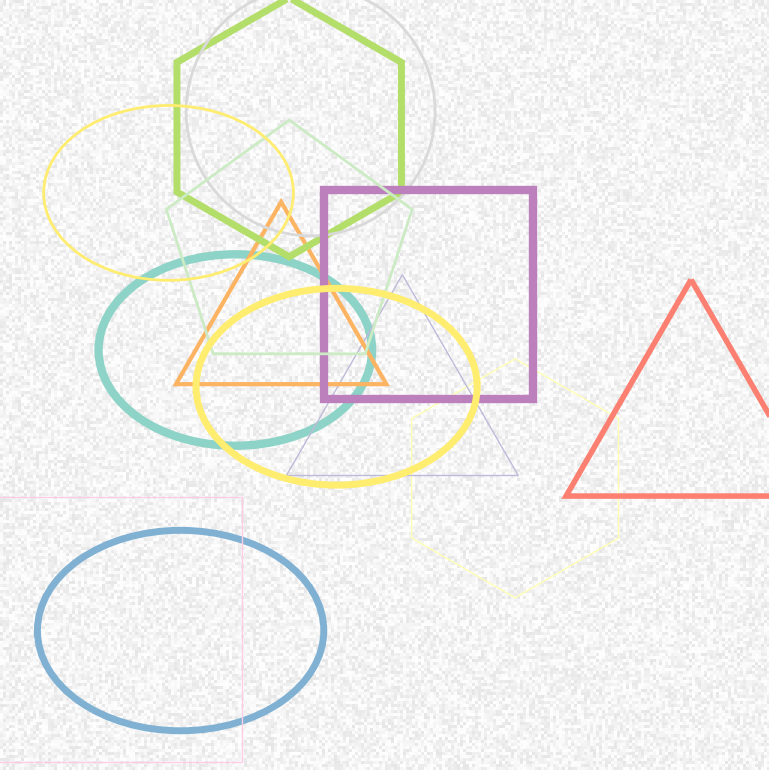[{"shape": "oval", "thickness": 3, "radius": 0.89, "center": [0.306, 0.545]}, {"shape": "hexagon", "thickness": 0.5, "radius": 0.78, "center": [0.669, 0.379]}, {"shape": "triangle", "thickness": 0.5, "radius": 0.87, "center": [0.523, 0.469]}, {"shape": "triangle", "thickness": 2, "radius": 0.94, "center": [0.897, 0.449]}, {"shape": "oval", "thickness": 2.5, "radius": 0.93, "center": [0.235, 0.181]}, {"shape": "triangle", "thickness": 1.5, "radius": 0.79, "center": [0.365, 0.58]}, {"shape": "hexagon", "thickness": 2.5, "radius": 0.84, "center": [0.376, 0.835]}, {"shape": "square", "thickness": 0.5, "radius": 0.86, "center": [0.143, 0.182]}, {"shape": "circle", "thickness": 1, "radius": 0.81, "center": [0.403, 0.855]}, {"shape": "square", "thickness": 3, "radius": 0.68, "center": [0.557, 0.618]}, {"shape": "pentagon", "thickness": 1, "radius": 0.84, "center": [0.376, 0.676]}, {"shape": "oval", "thickness": 1, "radius": 0.81, "center": [0.219, 0.749]}, {"shape": "oval", "thickness": 2.5, "radius": 0.91, "center": [0.437, 0.498]}]